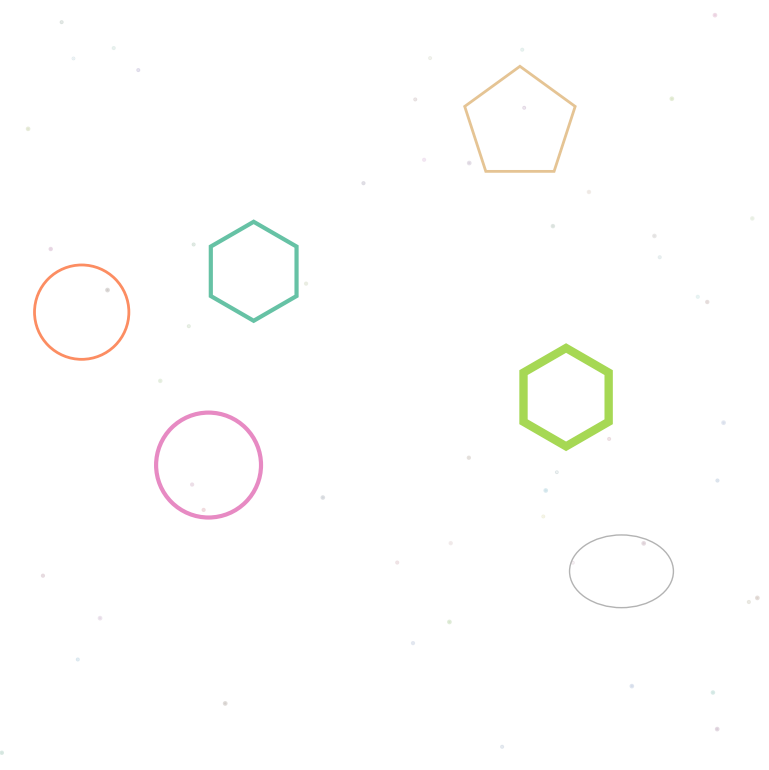[{"shape": "hexagon", "thickness": 1.5, "radius": 0.32, "center": [0.329, 0.648]}, {"shape": "circle", "thickness": 1, "radius": 0.31, "center": [0.106, 0.595]}, {"shape": "circle", "thickness": 1.5, "radius": 0.34, "center": [0.271, 0.396]}, {"shape": "hexagon", "thickness": 3, "radius": 0.32, "center": [0.735, 0.484]}, {"shape": "pentagon", "thickness": 1, "radius": 0.38, "center": [0.675, 0.838]}, {"shape": "oval", "thickness": 0.5, "radius": 0.34, "center": [0.807, 0.258]}]